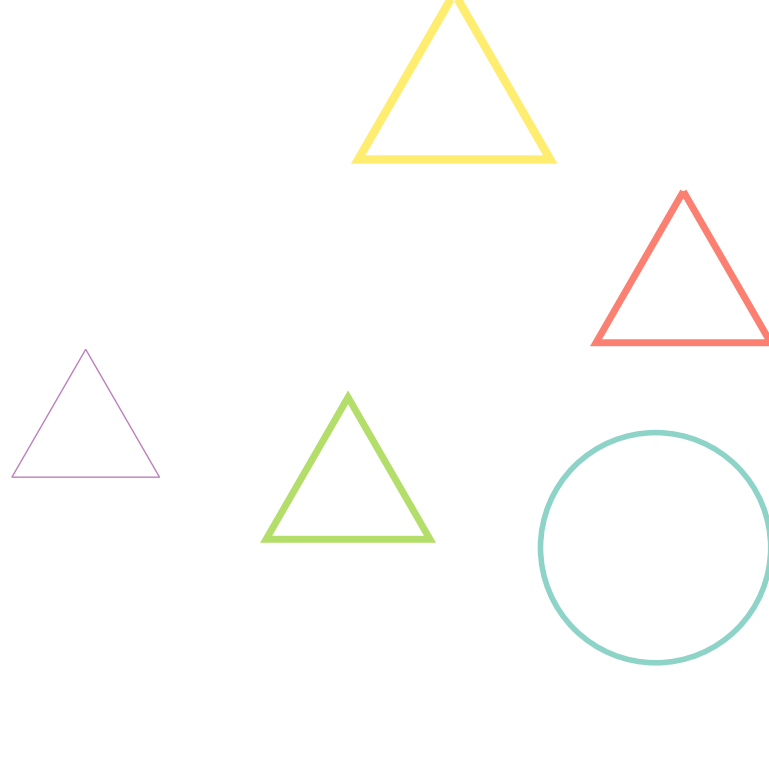[{"shape": "circle", "thickness": 2, "radius": 0.75, "center": [0.851, 0.289]}, {"shape": "triangle", "thickness": 2.5, "radius": 0.66, "center": [0.888, 0.62]}, {"shape": "triangle", "thickness": 2.5, "radius": 0.61, "center": [0.452, 0.361]}, {"shape": "triangle", "thickness": 0.5, "radius": 0.55, "center": [0.111, 0.436]}, {"shape": "triangle", "thickness": 3, "radius": 0.72, "center": [0.59, 0.865]}]